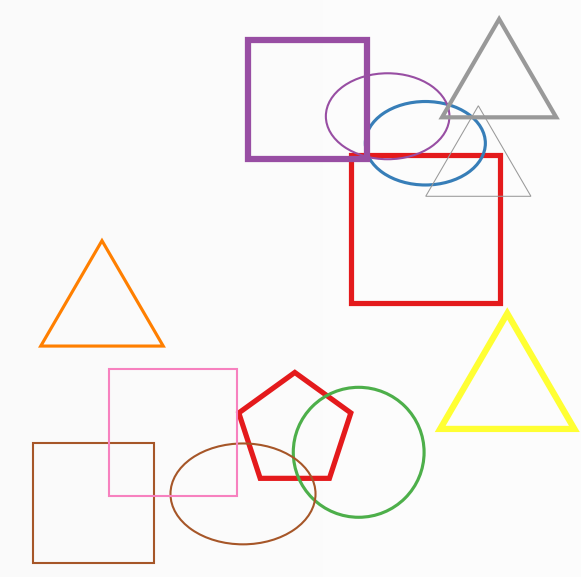[{"shape": "pentagon", "thickness": 2.5, "radius": 0.51, "center": [0.507, 0.253]}, {"shape": "square", "thickness": 2.5, "radius": 0.64, "center": [0.733, 0.603]}, {"shape": "oval", "thickness": 1.5, "radius": 0.52, "center": [0.732, 0.751]}, {"shape": "circle", "thickness": 1.5, "radius": 0.56, "center": [0.617, 0.216]}, {"shape": "oval", "thickness": 1, "radius": 0.53, "center": [0.667, 0.798]}, {"shape": "square", "thickness": 3, "radius": 0.51, "center": [0.529, 0.827]}, {"shape": "triangle", "thickness": 1.5, "radius": 0.61, "center": [0.175, 0.461]}, {"shape": "triangle", "thickness": 3, "radius": 0.67, "center": [0.873, 0.323]}, {"shape": "square", "thickness": 1, "radius": 0.52, "center": [0.16, 0.128]}, {"shape": "oval", "thickness": 1, "radius": 0.62, "center": [0.418, 0.144]}, {"shape": "square", "thickness": 1, "radius": 0.55, "center": [0.298, 0.251]}, {"shape": "triangle", "thickness": 0.5, "radius": 0.52, "center": [0.823, 0.711]}, {"shape": "triangle", "thickness": 2, "radius": 0.57, "center": [0.859, 0.853]}]